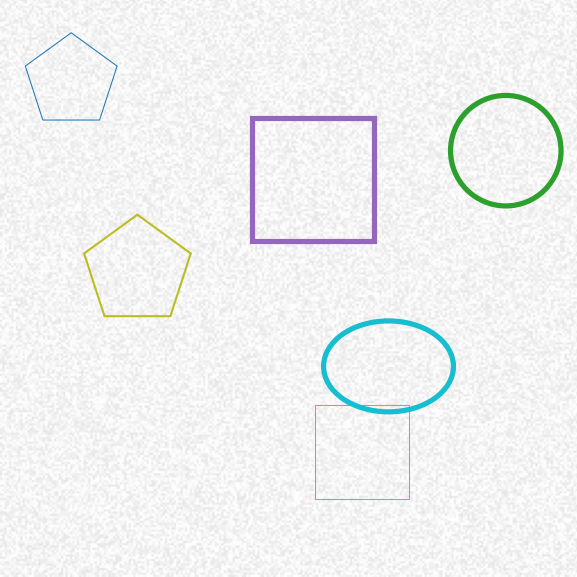[{"shape": "pentagon", "thickness": 0.5, "radius": 0.42, "center": [0.123, 0.859]}, {"shape": "circle", "thickness": 2.5, "radius": 0.48, "center": [0.876, 0.738]}, {"shape": "square", "thickness": 2.5, "radius": 0.53, "center": [0.542, 0.688]}, {"shape": "square", "thickness": 0.5, "radius": 0.41, "center": [0.627, 0.216]}, {"shape": "pentagon", "thickness": 1, "radius": 0.49, "center": [0.238, 0.53]}, {"shape": "oval", "thickness": 2.5, "radius": 0.56, "center": [0.673, 0.365]}]